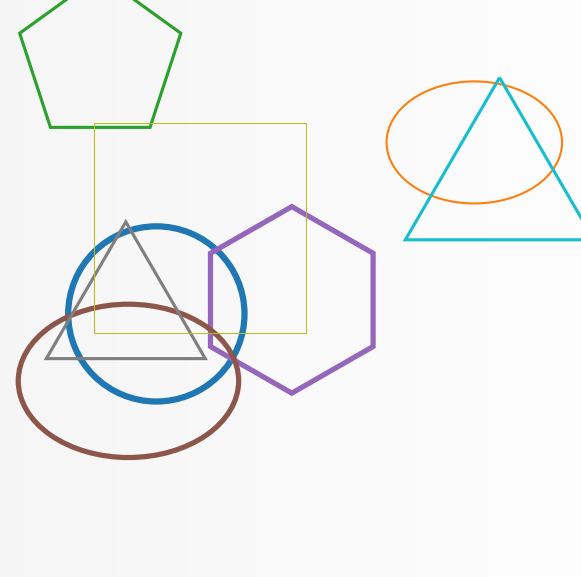[{"shape": "circle", "thickness": 3, "radius": 0.76, "center": [0.269, 0.456]}, {"shape": "oval", "thickness": 1, "radius": 0.75, "center": [0.816, 0.753]}, {"shape": "pentagon", "thickness": 1.5, "radius": 0.73, "center": [0.172, 0.896]}, {"shape": "hexagon", "thickness": 2.5, "radius": 0.81, "center": [0.502, 0.48]}, {"shape": "oval", "thickness": 2.5, "radius": 0.95, "center": [0.221, 0.34]}, {"shape": "triangle", "thickness": 1.5, "radius": 0.79, "center": [0.216, 0.457]}, {"shape": "square", "thickness": 0.5, "radius": 0.91, "center": [0.344, 0.604]}, {"shape": "triangle", "thickness": 1.5, "radius": 0.94, "center": [0.86, 0.678]}]